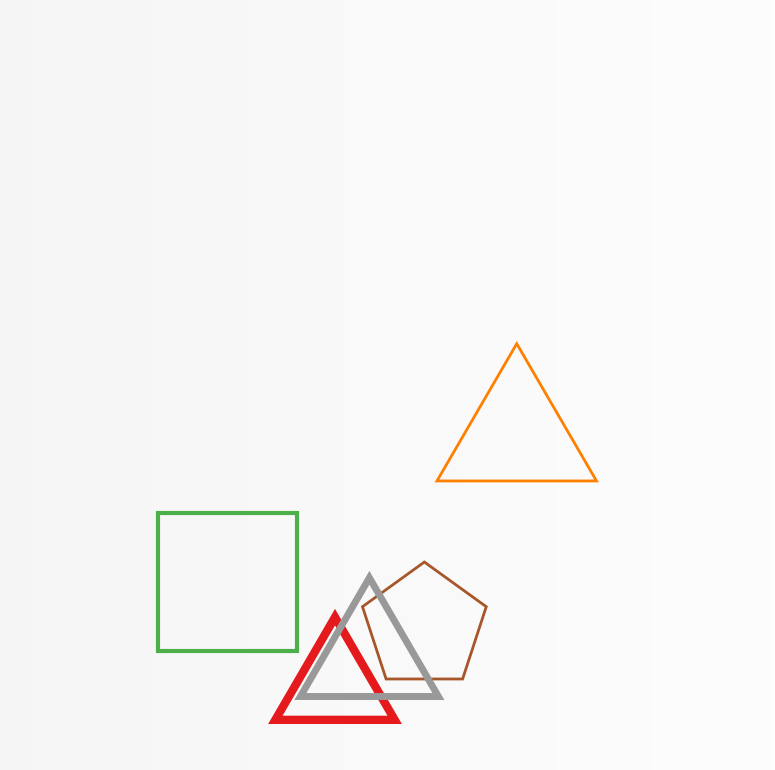[{"shape": "triangle", "thickness": 3, "radius": 0.44, "center": [0.432, 0.11]}, {"shape": "square", "thickness": 1.5, "radius": 0.45, "center": [0.293, 0.244]}, {"shape": "triangle", "thickness": 1, "radius": 0.59, "center": [0.667, 0.435]}, {"shape": "pentagon", "thickness": 1, "radius": 0.42, "center": [0.548, 0.186]}, {"shape": "triangle", "thickness": 2.5, "radius": 0.51, "center": [0.477, 0.147]}]